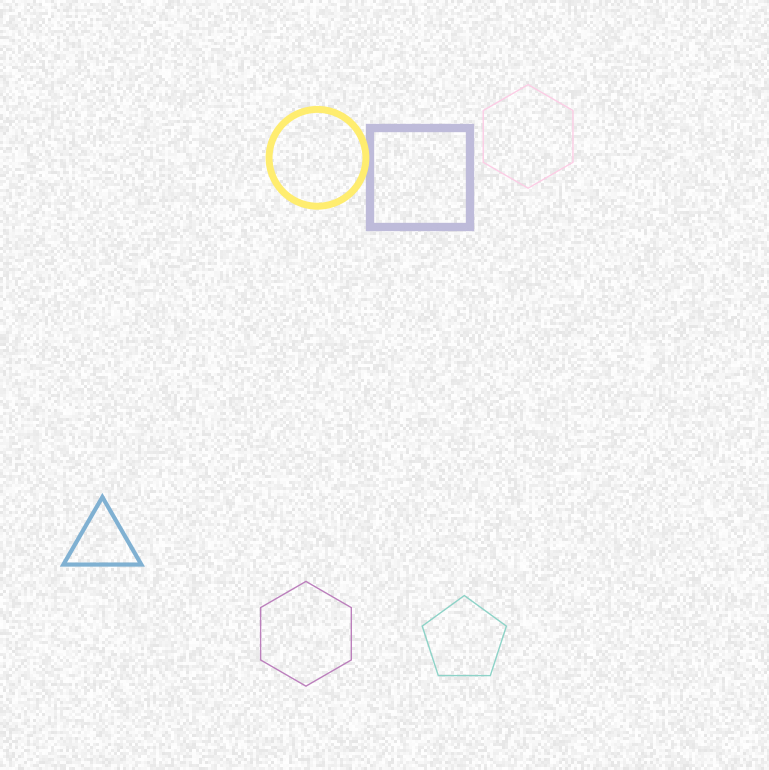[{"shape": "pentagon", "thickness": 0.5, "radius": 0.29, "center": [0.603, 0.169]}, {"shape": "square", "thickness": 3, "radius": 0.32, "center": [0.545, 0.77]}, {"shape": "triangle", "thickness": 1.5, "radius": 0.29, "center": [0.133, 0.296]}, {"shape": "hexagon", "thickness": 0.5, "radius": 0.34, "center": [0.686, 0.823]}, {"shape": "hexagon", "thickness": 0.5, "radius": 0.34, "center": [0.397, 0.177]}, {"shape": "circle", "thickness": 2.5, "radius": 0.31, "center": [0.412, 0.795]}]